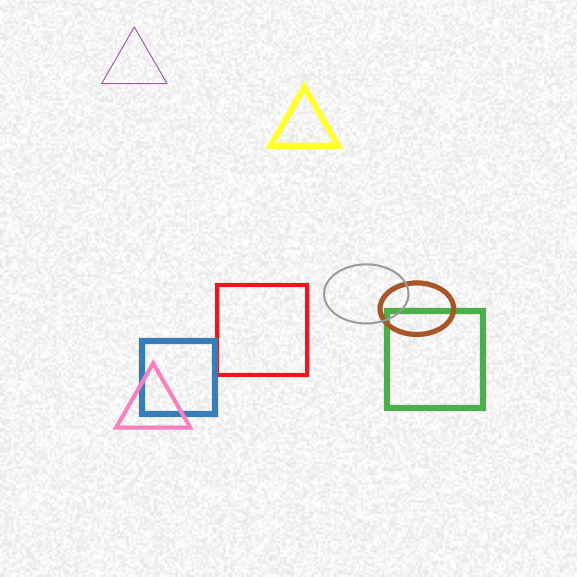[{"shape": "square", "thickness": 2, "radius": 0.39, "center": [0.453, 0.428]}, {"shape": "square", "thickness": 3, "radius": 0.31, "center": [0.309, 0.345]}, {"shape": "square", "thickness": 3, "radius": 0.42, "center": [0.754, 0.376]}, {"shape": "triangle", "thickness": 0.5, "radius": 0.33, "center": [0.233, 0.887]}, {"shape": "triangle", "thickness": 3, "radius": 0.34, "center": [0.527, 0.78]}, {"shape": "oval", "thickness": 2.5, "radius": 0.32, "center": [0.722, 0.465]}, {"shape": "triangle", "thickness": 2, "radius": 0.37, "center": [0.265, 0.296]}, {"shape": "oval", "thickness": 1, "radius": 0.37, "center": [0.634, 0.49]}]